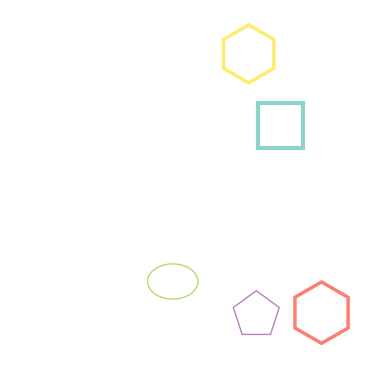[{"shape": "square", "thickness": 3, "radius": 0.29, "center": [0.728, 0.675]}, {"shape": "hexagon", "thickness": 2.5, "radius": 0.4, "center": [0.835, 0.188]}, {"shape": "oval", "thickness": 1, "radius": 0.33, "center": [0.449, 0.269]}, {"shape": "pentagon", "thickness": 1, "radius": 0.31, "center": [0.666, 0.182]}, {"shape": "hexagon", "thickness": 2.5, "radius": 0.38, "center": [0.646, 0.86]}]